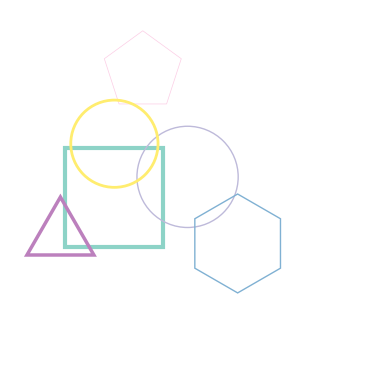[{"shape": "square", "thickness": 3, "radius": 0.64, "center": [0.296, 0.487]}, {"shape": "circle", "thickness": 1, "radius": 0.66, "center": [0.487, 0.541]}, {"shape": "hexagon", "thickness": 1, "radius": 0.64, "center": [0.617, 0.368]}, {"shape": "pentagon", "thickness": 0.5, "radius": 0.53, "center": [0.371, 0.815]}, {"shape": "triangle", "thickness": 2.5, "radius": 0.5, "center": [0.157, 0.388]}, {"shape": "circle", "thickness": 2, "radius": 0.57, "center": [0.297, 0.627]}]